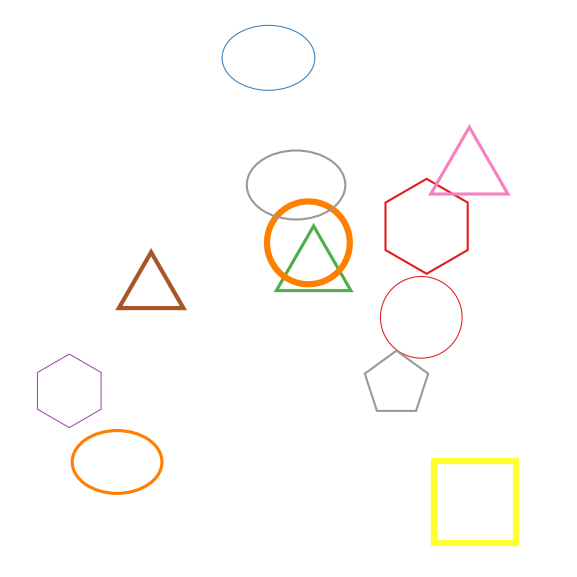[{"shape": "circle", "thickness": 0.5, "radius": 0.35, "center": [0.729, 0.45]}, {"shape": "hexagon", "thickness": 1, "radius": 0.41, "center": [0.739, 0.607]}, {"shape": "oval", "thickness": 0.5, "radius": 0.4, "center": [0.465, 0.899]}, {"shape": "triangle", "thickness": 1.5, "radius": 0.37, "center": [0.543, 0.533]}, {"shape": "hexagon", "thickness": 0.5, "radius": 0.32, "center": [0.12, 0.322]}, {"shape": "circle", "thickness": 3, "radius": 0.36, "center": [0.534, 0.579]}, {"shape": "oval", "thickness": 1.5, "radius": 0.39, "center": [0.203, 0.199]}, {"shape": "square", "thickness": 3, "radius": 0.36, "center": [0.823, 0.131]}, {"shape": "triangle", "thickness": 2, "radius": 0.32, "center": [0.262, 0.498]}, {"shape": "triangle", "thickness": 1.5, "radius": 0.39, "center": [0.813, 0.702]}, {"shape": "oval", "thickness": 1, "radius": 0.43, "center": [0.513, 0.679]}, {"shape": "pentagon", "thickness": 1, "radius": 0.29, "center": [0.687, 0.334]}]